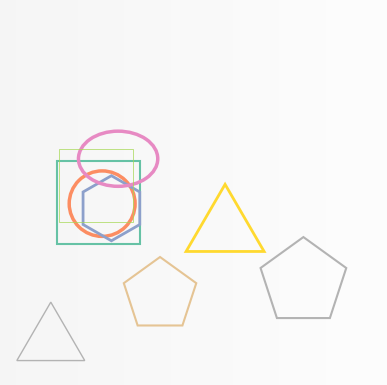[{"shape": "square", "thickness": 1.5, "radius": 0.54, "center": [0.254, 0.473]}, {"shape": "circle", "thickness": 2.5, "radius": 0.43, "center": [0.264, 0.471]}, {"shape": "hexagon", "thickness": 2, "radius": 0.42, "center": [0.288, 0.459]}, {"shape": "oval", "thickness": 2.5, "radius": 0.51, "center": [0.305, 0.588]}, {"shape": "square", "thickness": 0.5, "radius": 0.47, "center": [0.247, 0.519]}, {"shape": "triangle", "thickness": 2, "radius": 0.58, "center": [0.581, 0.405]}, {"shape": "pentagon", "thickness": 1.5, "radius": 0.49, "center": [0.413, 0.234]}, {"shape": "pentagon", "thickness": 1.5, "radius": 0.58, "center": [0.783, 0.268]}, {"shape": "triangle", "thickness": 1, "radius": 0.51, "center": [0.131, 0.114]}]